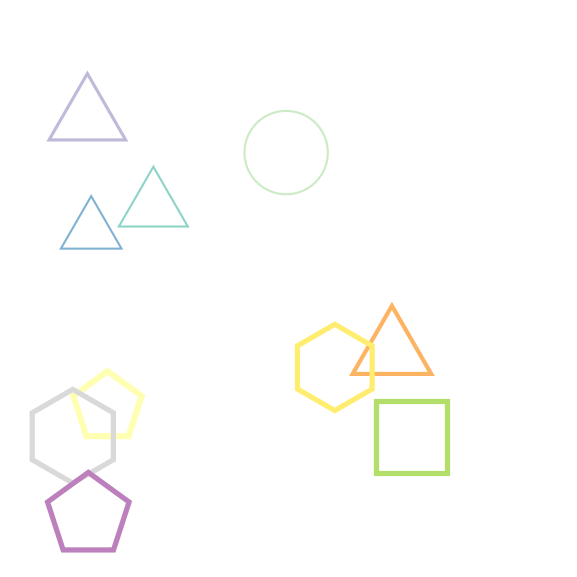[{"shape": "triangle", "thickness": 1, "radius": 0.34, "center": [0.266, 0.641]}, {"shape": "pentagon", "thickness": 3, "radius": 0.31, "center": [0.186, 0.294]}, {"shape": "triangle", "thickness": 1.5, "radius": 0.38, "center": [0.151, 0.795]}, {"shape": "triangle", "thickness": 1, "radius": 0.3, "center": [0.158, 0.599]}, {"shape": "triangle", "thickness": 2, "radius": 0.39, "center": [0.679, 0.391]}, {"shape": "square", "thickness": 2.5, "radius": 0.31, "center": [0.713, 0.242]}, {"shape": "hexagon", "thickness": 2.5, "radius": 0.41, "center": [0.126, 0.244]}, {"shape": "pentagon", "thickness": 2.5, "radius": 0.37, "center": [0.153, 0.107]}, {"shape": "circle", "thickness": 1, "radius": 0.36, "center": [0.495, 0.735]}, {"shape": "hexagon", "thickness": 2.5, "radius": 0.37, "center": [0.58, 0.363]}]